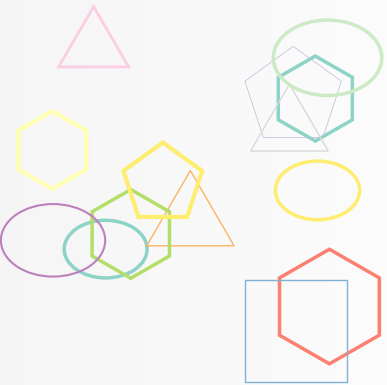[{"shape": "oval", "thickness": 2.5, "radius": 0.53, "center": [0.273, 0.353]}, {"shape": "hexagon", "thickness": 2.5, "radius": 0.55, "center": [0.814, 0.744]}, {"shape": "hexagon", "thickness": 3, "radius": 0.51, "center": [0.135, 0.61]}, {"shape": "pentagon", "thickness": 0.5, "radius": 0.65, "center": [0.757, 0.749]}, {"shape": "hexagon", "thickness": 2.5, "radius": 0.74, "center": [0.85, 0.204]}, {"shape": "square", "thickness": 1, "radius": 0.66, "center": [0.764, 0.14]}, {"shape": "triangle", "thickness": 1, "radius": 0.65, "center": [0.491, 0.427]}, {"shape": "hexagon", "thickness": 2.5, "radius": 0.58, "center": [0.338, 0.393]}, {"shape": "triangle", "thickness": 2, "radius": 0.52, "center": [0.242, 0.878]}, {"shape": "triangle", "thickness": 1, "radius": 0.58, "center": [0.747, 0.666]}, {"shape": "oval", "thickness": 1.5, "radius": 0.67, "center": [0.137, 0.376]}, {"shape": "oval", "thickness": 2.5, "radius": 0.7, "center": [0.845, 0.85]}, {"shape": "oval", "thickness": 2.5, "radius": 0.54, "center": [0.819, 0.505]}, {"shape": "pentagon", "thickness": 3, "radius": 0.53, "center": [0.42, 0.523]}]